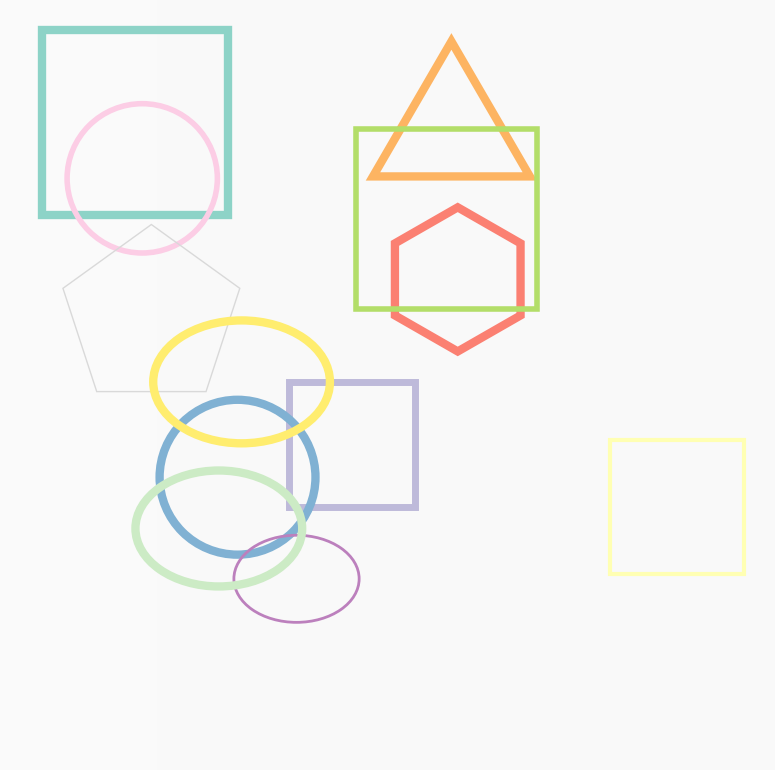[{"shape": "square", "thickness": 3, "radius": 0.6, "center": [0.174, 0.841]}, {"shape": "square", "thickness": 1.5, "radius": 0.43, "center": [0.873, 0.341]}, {"shape": "square", "thickness": 2.5, "radius": 0.41, "center": [0.455, 0.423]}, {"shape": "hexagon", "thickness": 3, "radius": 0.47, "center": [0.591, 0.637]}, {"shape": "circle", "thickness": 3, "radius": 0.5, "center": [0.307, 0.38]}, {"shape": "triangle", "thickness": 3, "radius": 0.58, "center": [0.582, 0.829]}, {"shape": "square", "thickness": 2, "radius": 0.59, "center": [0.576, 0.716]}, {"shape": "circle", "thickness": 2, "radius": 0.48, "center": [0.184, 0.768]}, {"shape": "pentagon", "thickness": 0.5, "radius": 0.6, "center": [0.195, 0.588]}, {"shape": "oval", "thickness": 1, "radius": 0.4, "center": [0.383, 0.248]}, {"shape": "oval", "thickness": 3, "radius": 0.54, "center": [0.282, 0.314]}, {"shape": "oval", "thickness": 3, "radius": 0.57, "center": [0.312, 0.504]}]